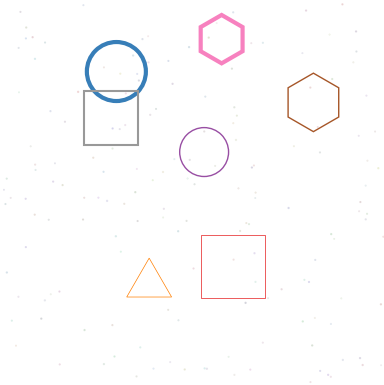[{"shape": "square", "thickness": 0.5, "radius": 0.41, "center": [0.605, 0.307]}, {"shape": "circle", "thickness": 3, "radius": 0.38, "center": [0.302, 0.814]}, {"shape": "circle", "thickness": 1, "radius": 0.32, "center": [0.53, 0.605]}, {"shape": "triangle", "thickness": 0.5, "radius": 0.34, "center": [0.387, 0.262]}, {"shape": "hexagon", "thickness": 1, "radius": 0.38, "center": [0.814, 0.734]}, {"shape": "hexagon", "thickness": 3, "radius": 0.31, "center": [0.576, 0.898]}, {"shape": "square", "thickness": 1.5, "radius": 0.35, "center": [0.289, 0.694]}]